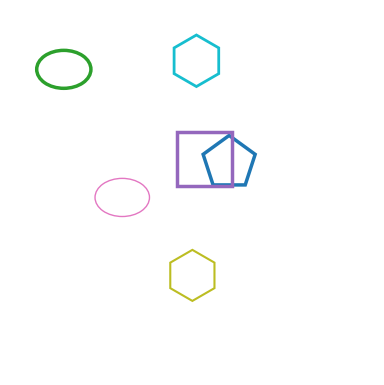[{"shape": "pentagon", "thickness": 2.5, "radius": 0.36, "center": [0.595, 0.577]}, {"shape": "oval", "thickness": 2.5, "radius": 0.35, "center": [0.166, 0.82]}, {"shape": "square", "thickness": 2.5, "radius": 0.35, "center": [0.532, 0.588]}, {"shape": "oval", "thickness": 1, "radius": 0.35, "center": [0.318, 0.487]}, {"shape": "hexagon", "thickness": 1.5, "radius": 0.33, "center": [0.5, 0.285]}, {"shape": "hexagon", "thickness": 2, "radius": 0.33, "center": [0.51, 0.842]}]